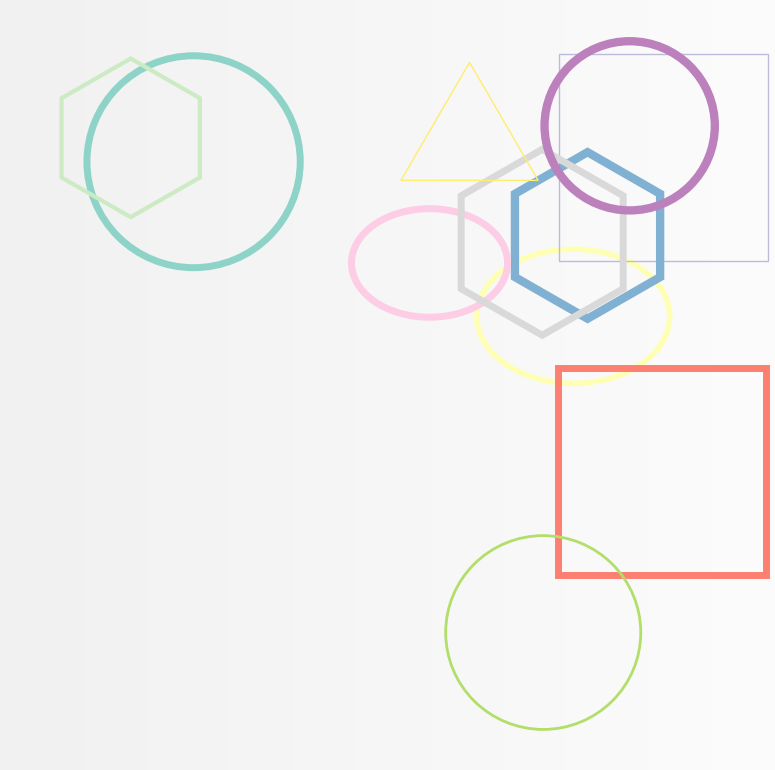[{"shape": "circle", "thickness": 2.5, "radius": 0.69, "center": [0.25, 0.79]}, {"shape": "oval", "thickness": 2, "radius": 0.62, "center": [0.74, 0.589]}, {"shape": "square", "thickness": 0.5, "radius": 0.67, "center": [0.856, 0.796]}, {"shape": "square", "thickness": 2.5, "radius": 0.67, "center": [0.854, 0.387]}, {"shape": "hexagon", "thickness": 3, "radius": 0.54, "center": [0.758, 0.694]}, {"shape": "circle", "thickness": 1, "radius": 0.63, "center": [0.701, 0.179]}, {"shape": "oval", "thickness": 2.5, "radius": 0.5, "center": [0.554, 0.658]}, {"shape": "hexagon", "thickness": 2.5, "radius": 0.6, "center": [0.7, 0.685]}, {"shape": "circle", "thickness": 3, "radius": 0.55, "center": [0.812, 0.837]}, {"shape": "hexagon", "thickness": 1.5, "radius": 0.52, "center": [0.169, 0.821]}, {"shape": "triangle", "thickness": 0.5, "radius": 0.51, "center": [0.606, 0.817]}]